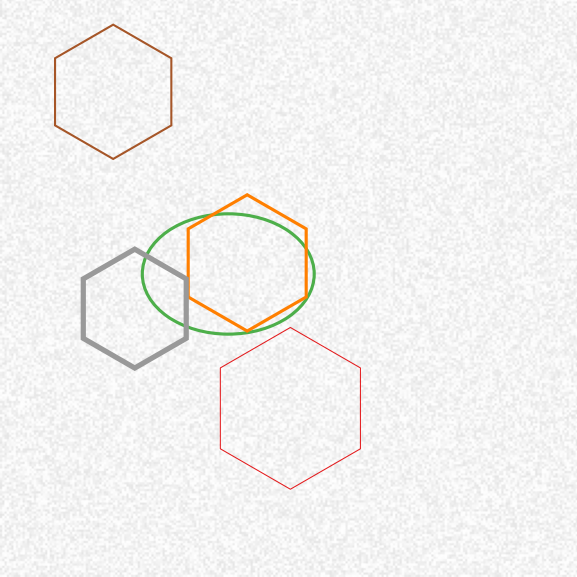[{"shape": "hexagon", "thickness": 0.5, "radius": 0.7, "center": [0.503, 0.292]}, {"shape": "oval", "thickness": 1.5, "radius": 0.74, "center": [0.395, 0.525]}, {"shape": "hexagon", "thickness": 1.5, "radius": 0.59, "center": [0.428, 0.544]}, {"shape": "hexagon", "thickness": 1, "radius": 0.58, "center": [0.196, 0.84]}, {"shape": "hexagon", "thickness": 2.5, "radius": 0.51, "center": [0.233, 0.465]}]